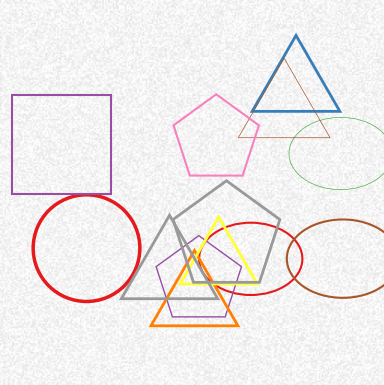[{"shape": "circle", "thickness": 2.5, "radius": 0.69, "center": [0.225, 0.355]}, {"shape": "oval", "thickness": 1.5, "radius": 0.67, "center": [0.651, 0.328]}, {"shape": "triangle", "thickness": 2, "radius": 0.66, "center": [0.769, 0.777]}, {"shape": "oval", "thickness": 0.5, "radius": 0.67, "center": [0.885, 0.601]}, {"shape": "square", "thickness": 1.5, "radius": 0.64, "center": [0.159, 0.624]}, {"shape": "pentagon", "thickness": 1, "radius": 0.58, "center": [0.516, 0.271]}, {"shape": "triangle", "thickness": 2, "radius": 0.65, "center": [0.505, 0.219]}, {"shape": "triangle", "thickness": 2, "radius": 0.58, "center": [0.568, 0.32]}, {"shape": "triangle", "thickness": 0.5, "radius": 0.69, "center": [0.738, 0.711]}, {"shape": "oval", "thickness": 1.5, "radius": 0.73, "center": [0.89, 0.328]}, {"shape": "pentagon", "thickness": 1.5, "radius": 0.58, "center": [0.562, 0.638]}, {"shape": "triangle", "thickness": 2, "radius": 0.72, "center": [0.44, 0.296]}, {"shape": "pentagon", "thickness": 2, "radius": 0.73, "center": [0.588, 0.385]}]